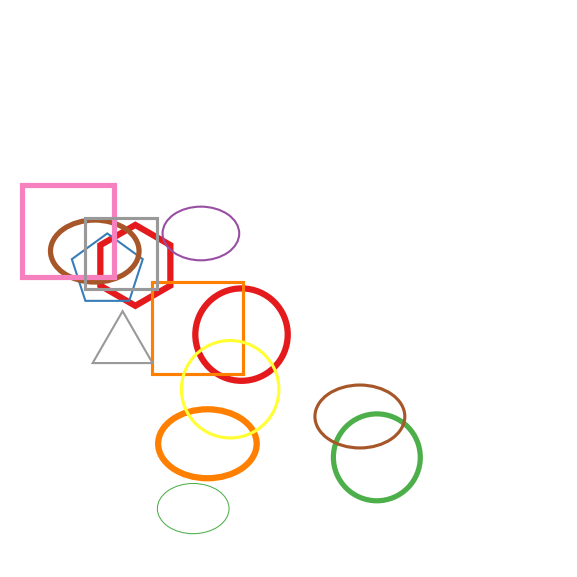[{"shape": "hexagon", "thickness": 3, "radius": 0.35, "center": [0.234, 0.54]}, {"shape": "circle", "thickness": 3, "radius": 0.4, "center": [0.418, 0.42]}, {"shape": "pentagon", "thickness": 1, "radius": 0.32, "center": [0.186, 0.53]}, {"shape": "oval", "thickness": 0.5, "radius": 0.31, "center": [0.335, 0.118]}, {"shape": "circle", "thickness": 2.5, "radius": 0.38, "center": [0.653, 0.207]}, {"shape": "oval", "thickness": 1, "radius": 0.33, "center": [0.348, 0.595]}, {"shape": "square", "thickness": 1.5, "radius": 0.4, "center": [0.342, 0.431]}, {"shape": "oval", "thickness": 3, "radius": 0.43, "center": [0.359, 0.231]}, {"shape": "circle", "thickness": 1.5, "radius": 0.42, "center": [0.399, 0.325]}, {"shape": "oval", "thickness": 2.5, "radius": 0.38, "center": [0.164, 0.564]}, {"shape": "oval", "thickness": 1.5, "radius": 0.39, "center": [0.623, 0.278]}, {"shape": "square", "thickness": 2.5, "radius": 0.4, "center": [0.118, 0.6]}, {"shape": "triangle", "thickness": 1, "radius": 0.3, "center": [0.212, 0.4]}, {"shape": "square", "thickness": 1.5, "radius": 0.31, "center": [0.21, 0.56]}]